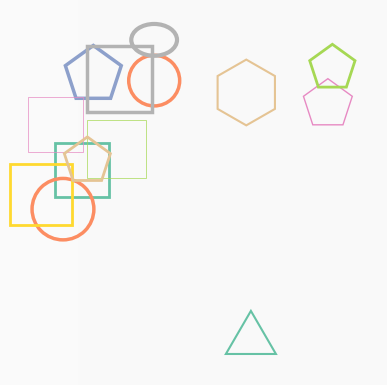[{"shape": "triangle", "thickness": 1.5, "radius": 0.37, "center": [0.647, 0.118]}, {"shape": "square", "thickness": 2, "radius": 0.35, "center": [0.212, 0.559]}, {"shape": "circle", "thickness": 2.5, "radius": 0.33, "center": [0.398, 0.791]}, {"shape": "circle", "thickness": 2.5, "radius": 0.4, "center": [0.162, 0.457]}, {"shape": "pentagon", "thickness": 2.5, "radius": 0.38, "center": [0.241, 0.806]}, {"shape": "pentagon", "thickness": 1, "radius": 0.33, "center": [0.846, 0.729]}, {"shape": "square", "thickness": 0.5, "radius": 0.36, "center": [0.143, 0.677]}, {"shape": "square", "thickness": 0.5, "radius": 0.38, "center": [0.301, 0.614]}, {"shape": "pentagon", "thickness": 2, "radius": 0.31, "center": [0.858, 0.823]}, {"shape": "square", "thickness": 2, "radius": 0.4, "center": [0.106, 0.495]}, {"shape": "hexagon", "thickness": 1.5, "radius": 0.43, "center": [0.636, 0.76]}, {"shape": "pentagon", "thickness": 2, "radius": 0.31, "center": [0.225, 0.582]}, {"shape": "oval", "thickness": 3, "radius": 0.3, "center": [0.398, 0.896]}, {"shape": "square", "thickness": 2.5, "radius": 0.42, "center": [0.309, 0.795]}]